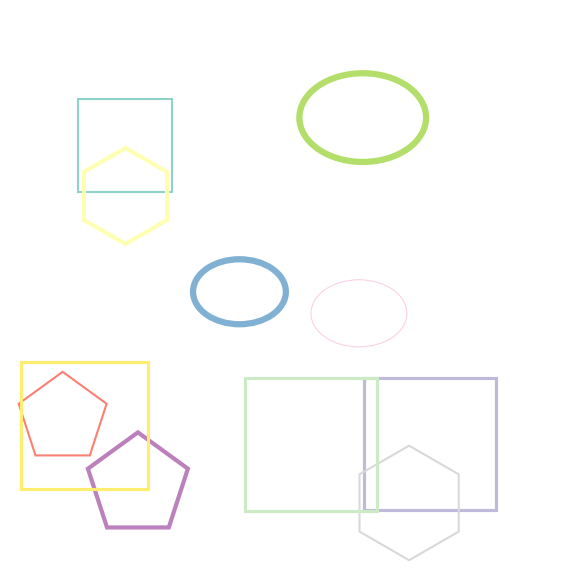[{"shape": "square", "thickness": 1, "radius": 0.4, "center": [0.217, 0.748]}, {"shape": "hexagon", "thickness": 2, "radius": 0.42, "center": [0.217, 0.66]}, {"shape": "square", "thickness": 1.5, "radius": 0.57, "center": [0.744, 0.23]}, {"shape": "pentagon", "thickness": 1, "radius": 0.4, "center": [0.108, 0.275]}, {"shape": "oval", "thickness": 3, "radius": 0.4, "center": [0.415, 0.494]}, {"shape": "oval", "thickness": 3, "radius": 0.55, "center": [0.628, 0.796]}, {"shape": "oval", "thickness": 0.5, "radius": 0.42, "center": [0.622, 0.457]}, {"shape": "hexagon", "thickness": 1, "radius": 0.5, "center": [0.708, 0.128]}, {"shape": "pentagon", "thickness": 2, "radius": 0.46, "center": [0.239, 0.159]}, {"shape": "square", "thickness": 1.5, "radius": 0.57, "center": [0.538, 0.229]}, {"shape": "square", "thickness": 1.5, "radius": 0.55, "center": [0.147, 0.262]}]